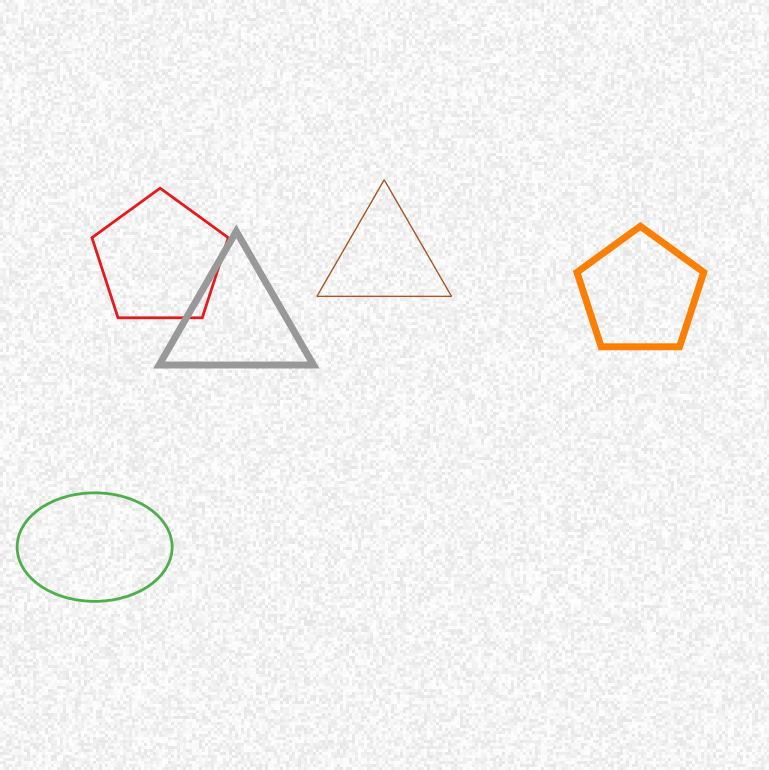[{"shape": "pentagon", "thickness": 1, "radius": 0.47, "center": [0.208, 0.663]}, {"shape": "oval", "thickness": 1, "radius": 0.5, "center": [0.123, 0.289]}, {"shape": "pentagon", "thickness": 2.5, "radius": 0.43, "center": [0.832, 0.62]}, {"shape": "triangle", "thickness": 0.5, "radius": 0.5, "center": [0.499, 0.666]}, {"shape": "triangle", "thickness": 2.5, "radius": 0.58, "center": [0.307, 0.584]}]